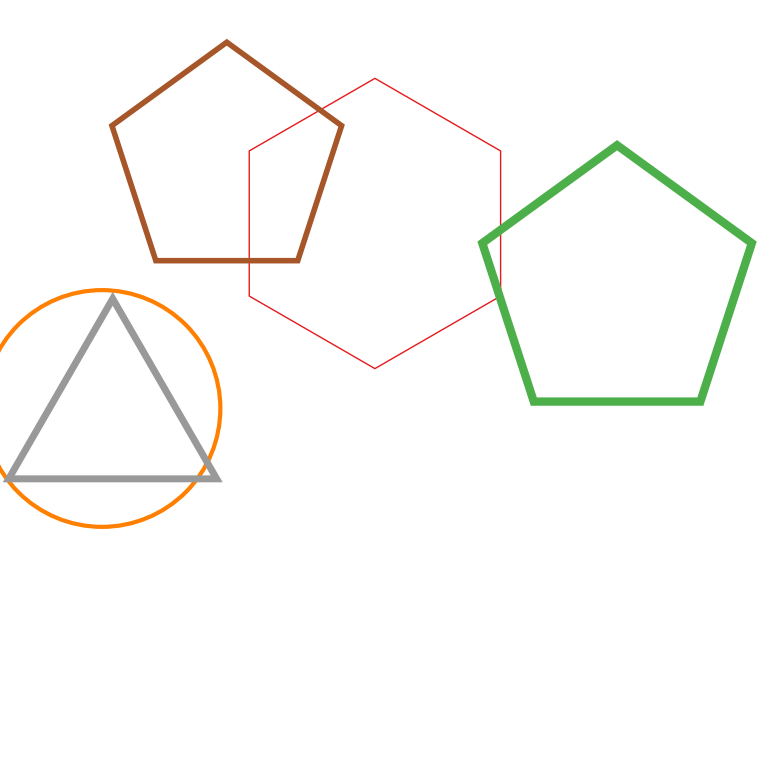[{"shape": "hexagon", "thickness": 0.5, "radius": 0.94, "center": [0.487, 0.71]}, {"shape": "pentagon", "thickness": 3, "radius": 0.92, "center": [0.801, 0.627]}, {"shape": "circle", "thickness": 1.5, "radius": 0.77, "center": [0.132, 0.469]}, {"shape": "pentagon", "thickness": 2, "radius": 0.78, "center": [0.295, 0.788]}, {"shape": "triangle", "thickness": 2.5, "radius": 0.78, "center": [0.146, 0.456]}]